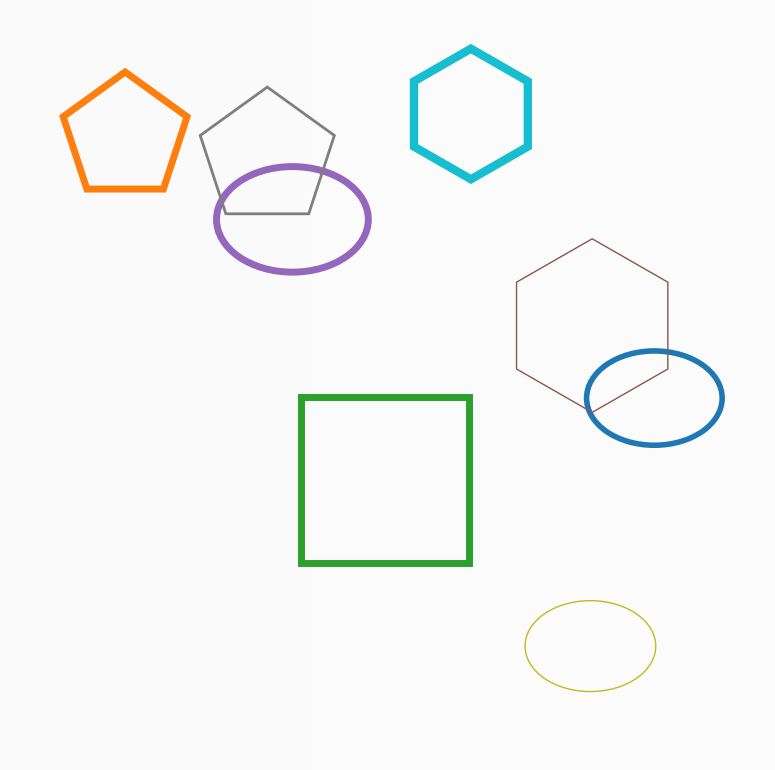[{"shape": "oval", "thickness": 2, "radius": 0.44, "center": [0.844, 0.483]}, {"shape": "pentagon", "thickness": 2.5, "radius": 0.42, "center": [0.161, 0.822]}, {"shape": "square", "thickness": 2.5, "radius": 0.54, "center": [0.497, 0.377]}, {"shape": "oval", "thickness": 2.5, "radius": 0.49, "center": [0.377, 0.715]}, {"shape": "hexagon", "thickness": 0.5, "radius": 0.56, "center": [0.764, 0.577]}, {"shape": "pentagon", "thickness": 1, "radius": 0.45, "center": [0.345, 0.796]}, {"shape": "oval", "thickness": 0.5, "radius": 0.42, "center": [0.762, 0.161]}, {"shape": "hexagon", "thickness": 3, "radius": 0.42, "center": [0.608, 0.852]}]